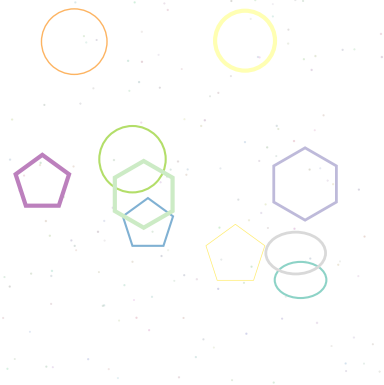[{"shape": "oval", "thickness": 1.5, "radius": 0.34, "center": [0.781, 0.273]}, {"shape": "circle", "thickness": 3, "radius": 0.39, "center": [0.637, 0.894]}, {"shape": "hexagon", "thickness": 2, "radius": 0.47, "center": [0.792, 0.522]}, {"shape": "pentagon", "thickness": 1.5, "radius": 0.34, "center": [0.384, 0.417]}, {"shape": "circle", "thickness": 1, "radius": 0.43, "center": [0.193, 0.892]}, {"shape": "circle", "thickness": 1.5, "radius": 0.43, "center": [0.344, 0.587]}, {"shape": "oval", "thickness": 2, "radius": 0.39, "center": [0.768, 0.343]}, {"shape": "pentagon", "thickness": 3, "radius": 0.36, "center": [0.11, 0.525]}, {"shape": "hexagon", "thickness": 3, "radius": 0.43, "center": [0.373, 0.495]}, {"shape": "pentagon", "thickness": 0.5, "radius": 0.4, "center": [0.611, 0.337]}]